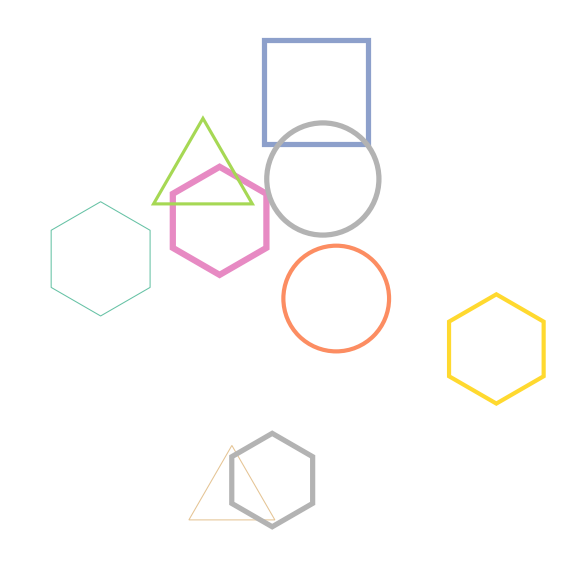[{"shape": "hexagon", "thickness": 0.5, "radius": 0.49, "center": [0.174, 0.551]}, {"shape": "circle", "thickness": 2, "radius": 0.46, "center": [0.582, 0.482]}, {"shape": "square", "thickness": 2.5, "radius": 0.45, "center": [0.547, 0.84]}, {"shape": "hexagon", "thickness": 3, "radius": 0.47, "center": [0.38, 0.617]}, {"shape": "triangle", "thickness": 1.5, "radius": 0.49, "center": [0.351, 0.695]}, {"shape": "hexagon", "thickness": 2, "radius": 0.47, "center": [0.859, 0.395]}, {"shape": "triangle", "thickness": 0.5, "radius": 0.43, "center": [0.402, 0.142]}, {"shape": "circle", "thickness": 2.5, "radius": 0.49, "center": [0.559, 0.689]}, {"shape": "hexagon", "thickness": 2.5, "radius": 0.4, "center": [0.471, 0.168]}]